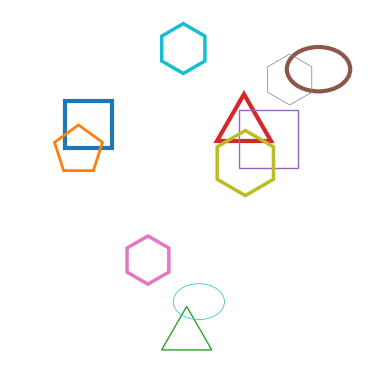[{"shape": "square", "thickness": 3, "radius": 0.3, "center": [0.231, 0.678]}, {"shape": "pentagon", "thickness": 2, "radius": 0.33, "center": [0.204, 0.61]}, {"shape": "triangle", "thickness": 1, "radius": 0.38, "center": [0.485, 0.129]}, {"shape": "triangle", "thickness": 3, "radius": 0.41, "center": [0.634, 0.674]}, {"shape": "square", "thickness": 1, "radius": 0.38, "center": [0.698, 0.639]}, {"shape": "oval", "thickness": 3, "radius": 0.41, "center": [0.827, 0.82]}, {"shape": "hexagon", "thickness": 2.5, "radius": 0.31, "center": [0.384, 0.325]}, {"shape": "hexagon", "thickness": 0.5, "radius": 0.33, "center": [0.753, 0.793]}, {"shape": "hexagon", "thickness": 2.5, "radius": 0.42, "center": [0.637, 0.576]}, {"shape": "hexagon", "thickness": 2.5, "radius": 0.32, "center": [0.476, 0.874]}, {"shape": "oval", "thickness": 0.5, "radius": 0.33, "center": [0.516, 0.216]}]